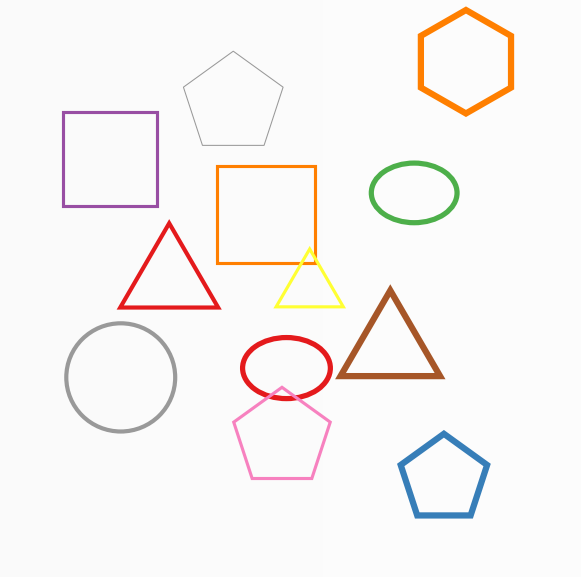[{"shape": "oval", "thickness": 2.5, "radius": 0.38, "center": [0.493, 0.362]}, {"shape": "triangle", "thickness": 2, "radius": 0.49, "center": [0.291, 0.515]}, {"shape": "pentagon", "thickness": 3, "radius": 0.39, "center": [0.764, 0.17]}, {"shape": "oval", "thickness": 2.5, "radius": 0.37, "center": [0.713, 0.665]}, {"shape": "square", "thickness": 1.5, "radius": 0.41, "center": [0.19, 0.723]}, {"shape": "hexagon", "thickness": 3, "radius": 0.45, "center": [0.802, 0.892]}, {"shape": "square", "thickness": 1.5, "radius": 0.42, "center": [0.458, 0.628]}, {"shape": "triangle", "thickness": 1.5, "radius": 0.33, "center": [0.533, 0.501]}, {"shape": "triangle", "thickness": 3, "radius": 0.49, "center": [0.671, 0.397]}, {"shape": "pentagon", "thickness": 1.5, "radius": 0.44, "center": [0.485, 0.241]}, {"shape": "pentagon", "thickness": 0.5, "radius": 0.45, "center": [0.401, 0.82]}, {"shape": "circle", "thickness": 2, "radius": 0.47, "center": [0.208, 0.346]}]